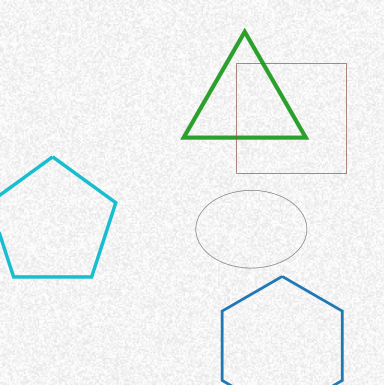[{"shape": "hexagon", "thickness": 2, "radius": 0.9, "center": [0.733, 0.102]}, {"shape": "triangle", "thickness": 3, "radius": 0.92, "center": [0.636, 0.734]}, {"shape": "square", "thickness": 0.5, "radius": 0.71, "center": [0.757, 0.694]}, {"shape": "oval", "thickness": 0.5, "radius": 0.72, "center": [0.653, 0.405]}, {"shape": "pentagon", "thickness": 2.5, "radius": 0.86, "center": [0.137, 0.42]}]